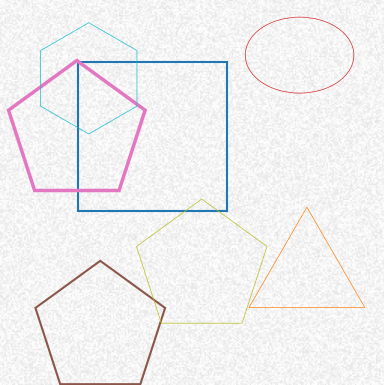[{"shape": "square", "thickness": 1.5, "radius": 0.97, "center": [0.395, 0.646]}, {"shape": "triangle", "thickness": 0.5, "radius": 0.87, "center": [0.797, 0.288]}, {"shape": "oval", "thickness": 0.5, "radius": 0.7, "center": [0.778, 0.857]}, {"shape": "pentagon", "thickness": 1.5, "radius": 0.89, "center": [0.26, 0.145]}, {"shape": "pentagon", "thickness": 2.5, "radius": 0.93, "center": [0.2, 0.656]}, {"shape": "pentagon", "thickness": 0.5, "radius": 0.89, "center": [0.524, 0.305]}, {"shape": "hexagon", "thickness": 0.5, "radius": 0.72, "center": [0.231, 0.796]}]